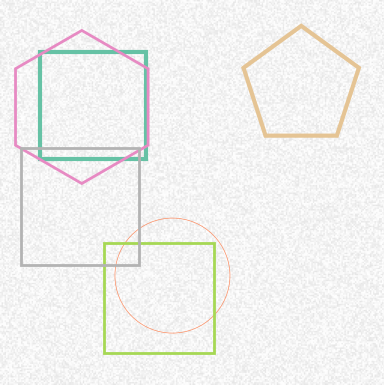[{"shape": "square", "thickness": 3, "radius": 0.69, "center": [0.241, 0.725]}, {"shape": "circle", "thickness": 0.5, "radius": 0.75, "center": [0.448, 0.284]}, {"shape": "hexagon", "thickness": 2, "radius": 0.99, "center": [0.212, 0.722]}, {"shape": "square", "thickness": 2, "radius": 0.71, "center": [0.414, 0.225]}, {"shape": "pentagon", "thickness": 3, "radius": 0.79, "center": [0.782, 0.775]}, {"shape": "square", "thickness": 2, "radius": 0.76, "center": [0.208, 0.464]}]